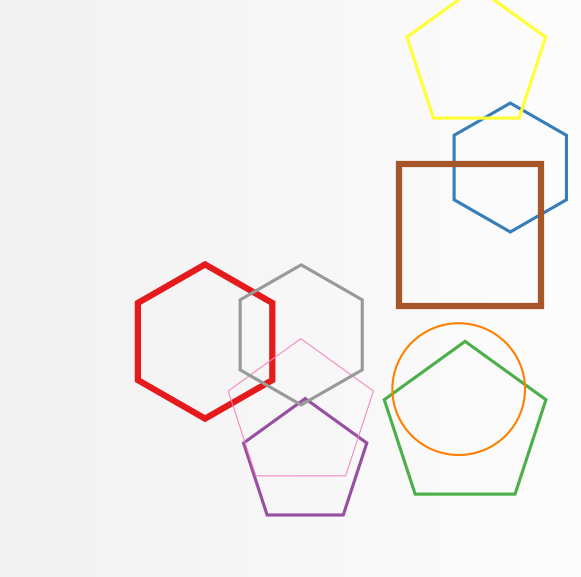[{"shape": "hexagon", "thickness": 3, "radius": 0.67, "center": [0.353, 0.408]}, {"shape": "hexagon", "thickness": 1.5, "radius": 0.56, "center": [0.878, 0.709]}, {"shape": "pentagon", "thickness": 1.5, "radius": 0.73, "center": [0.8, 0.262]}, {"shape": "pentagon", "thickness": 1.5, "radius": 0.56, "center": [0.525, 0.198]}, {"shape": "circle", "thickness": 1, "radius": 0.57, "center": [0.789, 0.325]}, {"shape": "pentagon", "thickness": 1.5, "radius": 0.63, "center": [0.819, 0.896]}, {"shape": "square", "thickness": 3, "radius": 0.61, "center": [0.809, 0.592]}, {"shape": "pentagon", "thickness": 0.5, "radius": 0.66, "center": [0.518, 0.281]}, {"shape": "hexagon", "thickness": 1.5, "radius": 0.61, "center": [0.518, 0.419]}]